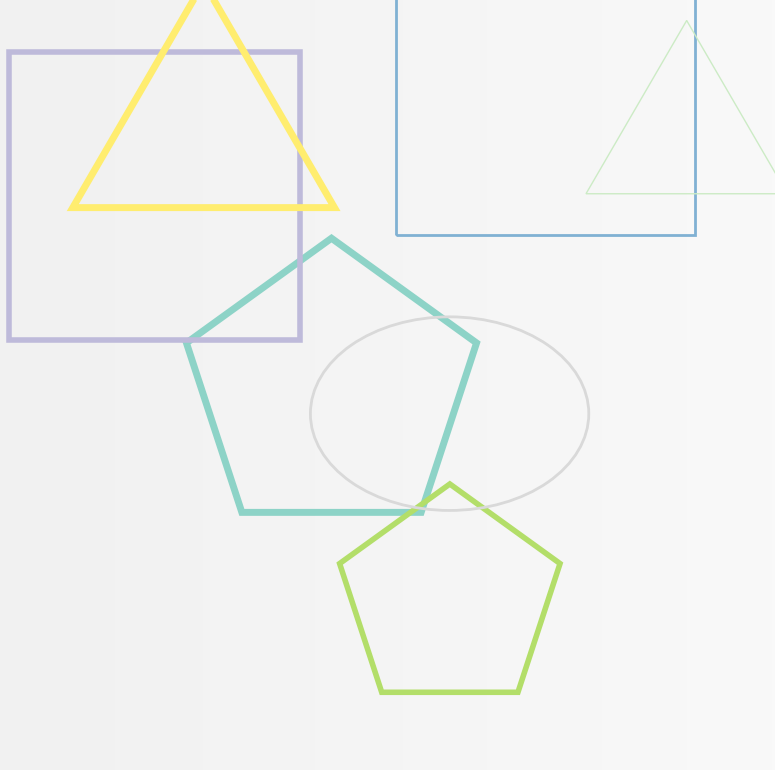[{"shape": "pentagon", "thickness": 2.5, "radius": 0.98, "center": [0.428, 0.494]}, {"shape": "square", "thickness": 2, "radius": 0.94, "center": [0.199, 0.746]}, {"shape": "square", "thickness": 1, "radius": 0.96, "center": [0.704, 0.887]}, {"shape": "pentagon", "thickness": 2, "radius": 0.75, "center": [0.58, 0.222]}, {"shape": "oval", "thickness": 1, "radius": 0.9, "center": [0.58, 0.463]}, {"shape": "triangle", "thickness": 0.5, "radius": 0.75, "center": [0.886, 0.823]}, {"shape": "triangle", "thickness": 2.5, "radius": 0.97, "center": [0.263, 0.828]}]